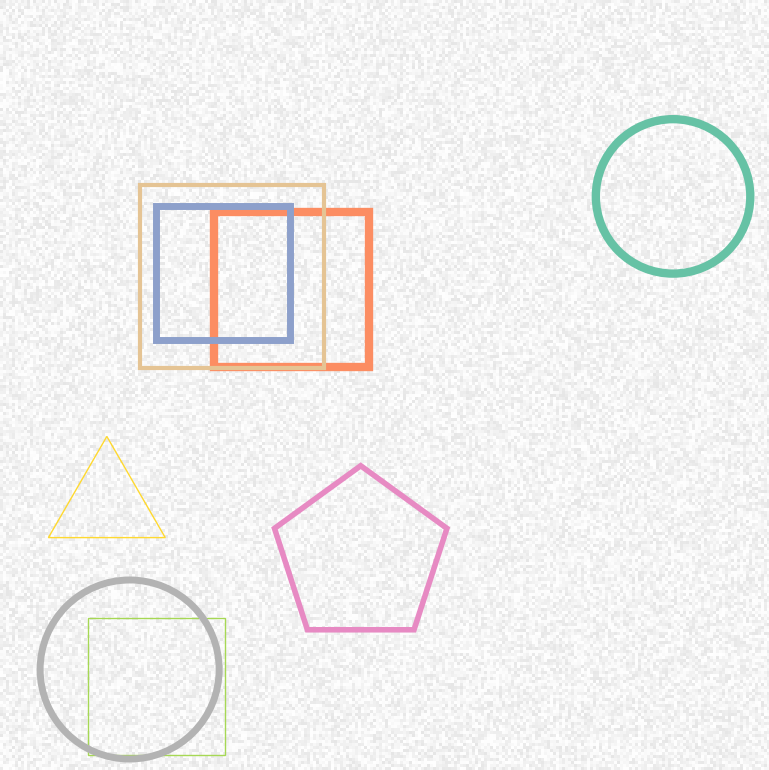[{"shape": "circle", "thickness": 3, "radius": 0.5, "center": [0.874, 0.745]}, {"shape": "square", "thickness": 3, "radius": 0.5, "center": [0.378, 0.624]}, {"shape": "square", "thickness": 2.5, "radius": 0.44, "center": [0.29, 0.646]}, {"shape": "pentagon", "thickness": 2, "radius": 0.59, "center": [0.468, 0.277]}, {"shape": "square", "thickness": 0.5, "radius": 0.45, "center": [0.203, 0.108]}, {"shape": "triangle", "thickness": 0.5, "radius": 0.44, "center": [0.139, 0.346]}, {"shape": "square", "thickness": 1.5, "radius": 0.59, "center": [0.301, 0.64]}, {"shape": "circle", "thickness": 2.5, "radius": 0.58, "center": [0.168, 0.131]}]